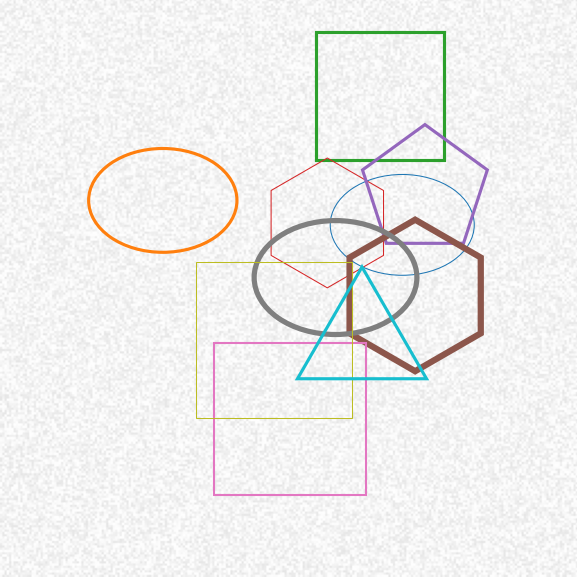[{"shape": "oval", "thickness": 0.5, "radius": 0.62, "center": [0.697, 0.61]}, {"shape": "oval", "thickness": 1.5, "radius": 0.64, "center": [0.282, 0.652]}, {"shape": "square", "thickness": 1.5, "radius": 0.55, "center": [0.658, 0.832]}, {"shape": "hexagon", "thickness": 0.5, "radius": 0.56, "center": [0.567, 0.613]}, {"shape": "pentagon", "thickness": 1.5, "radius": 0.57, "center": [0.736, 0.67]}, {"shape": "hexagon", "thickness": 3, "radius": 0.66, "center": [0.719, 0.488]}, {"shape": "square", "thickness": 1, "radius": 0.66, "center": [0.503, 0.274]}, {"shape": "oval", "thickness": 2.5, "radius": 0.7, "center": [0.581, 0.519]}, {"shape": "square", "thickness": 0.5, "radius": 0.68, "center": [0.475, 0.41]}, {"shape": "triangle", "thickness": 1.5, "radius": 0.65, "center": [0.627, 0.408]}]